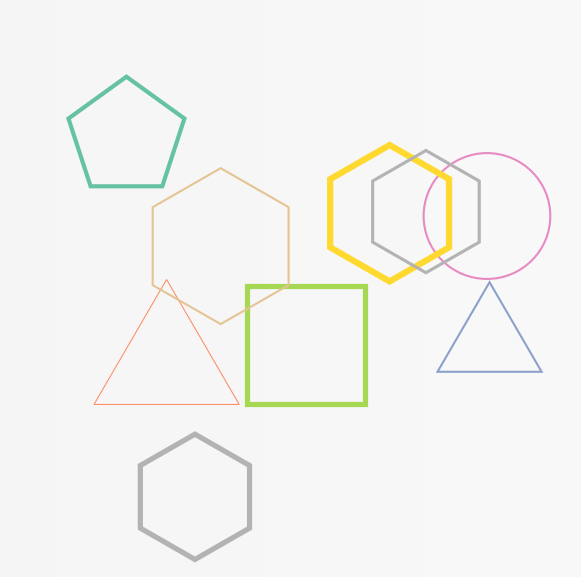[{"shape": "pentagon", "thickness": 2, "radius": 0.52, "center": [0.218, 0.761]}, {"shape": "triangle", "thickness": 0.5, "radius": 0.72, "center": [0.287, 0.371]}, {"shape": "triangle", "thickness": 1, "radius": 0.52, "center": [0.842, 0.407]}, {"shape": "circle", "thickness": 1, "radius": 0.54, "center": [0.838, 0.625]}, {"shape": "square", "thickness": 2.5, "radius": 0.51, "center": [0.526, 0.402]}, {"shape": "hexagon", "thickness": 3, "radius": 0.59, "center": [0.67, 0.63]}, {"shape": "hexagon", "thickness": 1, "radius": 0.67, "center": [0.38, 0.573]}, {"shape": "hexagon", "thickness": 2.5, "radius": 0.54, "center": [0.335, 0.139]}, {"shape": "hexagon", "thickness": 1.5, "radius": 0.53, "center": [0.733, 0.633]}]